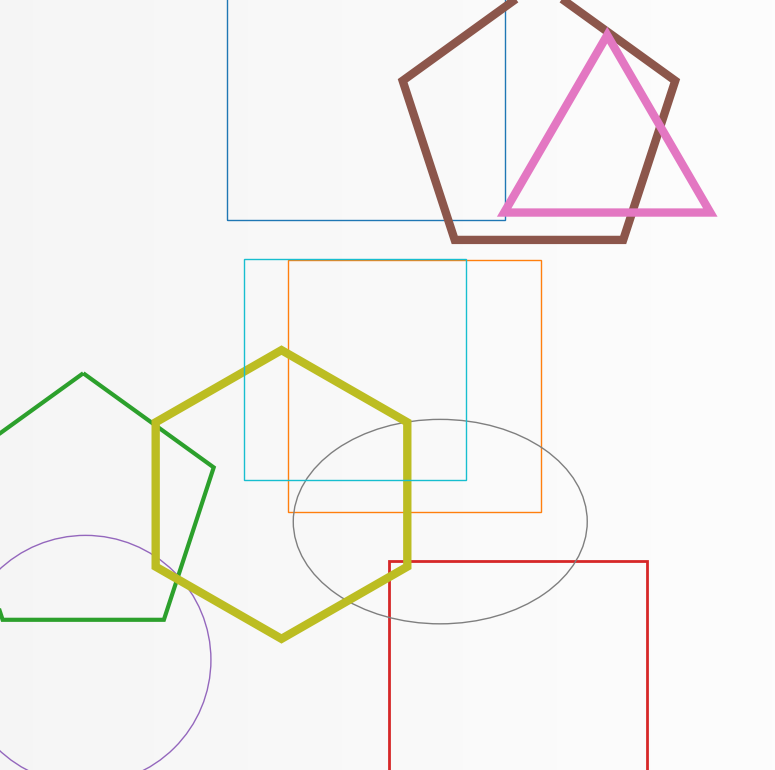[{"shape": "square", "thickness": 0.5, "radius": 0.9, "center": [0.473, 0.894]}, {"shape": "square", "thickness": 0.5, "radius": 0.82, "center": [0.535, 0.499]}, {"shape": "pentagon", "thickness": 1.5, "radius": 0.89, "center": [0.107, 0.338]}, {"shape": "square", "thickness": 1, "radius": 0.84, "center": [0.668, 0.105]}, {"shape": "circle", "thickness": 0.5, "radius": 0.81, "center": [0.11, 0.143]}, {"shape": "pentagon", "thickness": 3, "radius": 0.92, "center": [0.695, 0.838]}, {"shape": "triangle", "thickness": 3, "radius": 0.77, "center": [0.784, 0.801]}, {"shape": "oval", "thickness": 0.5, "radius": 0.95, "center": [0.568, 0.323]}, {"shape": "hexagon", "thickness": 3, "radius": 0.94, "center": [0.363, 0.358]}, {"shape": "square", "thickness": 0.5, "radius": 0.72, "center": [0.458, 0.52]}]